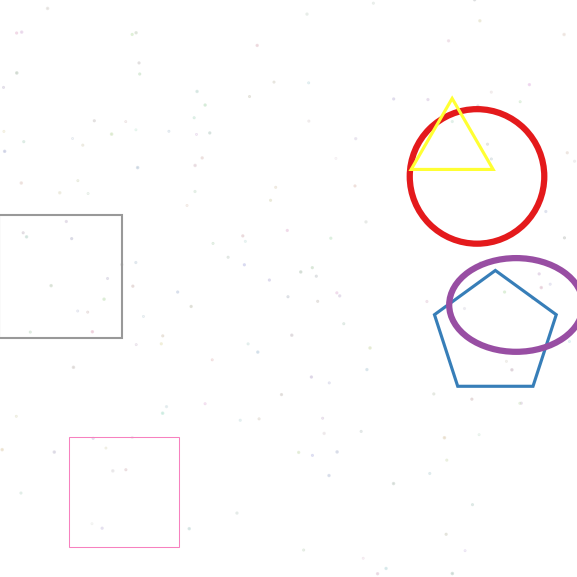[{"shape": "circle", "thickness": 3, "radius": 0.58, "center": [0.826, 0.694]}, {"shape": "pentagon", "thickness": 1.5, "radius": 0.55, "center": [0.858, 0.42]}, {"shape": "oval", "thickness": 3, "radius": 0.58, "center": [0.894, 0.471]}, {"shape": "triangle", "thickness": 1.5, "radius": 0.41, "center": [0.783, 0.747]}, {"shape": "square", "thickness": 0.5, "radius": 0.48, "center": [0.215, 0.147]}, {"shape": "square", "thickness": 1, "radius": 0.53, "center": [0.105, 0.52]}]